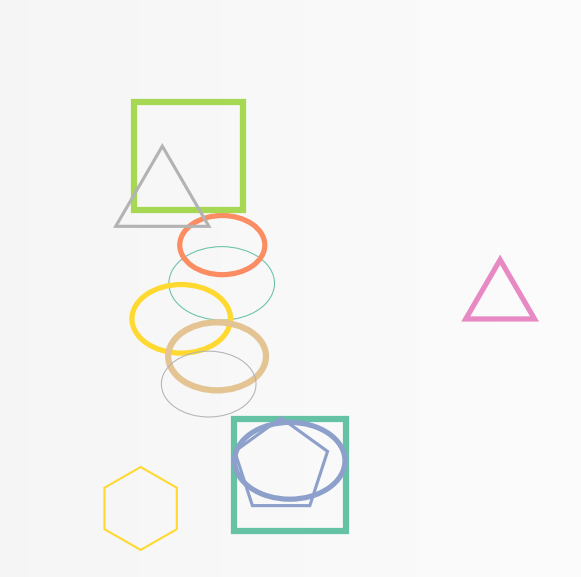[{"shape": "oval", "thickness": 0.5, "radius": 0.45, "center": [0.381, 0.508]}, {"shape": "square", "thickness": 3, "radius": 0.48, "center": [0.498, 0.177]}, {"shape": "oval", "thickness": 2.5, "radius": 0.37, "center": [0.382, 0.575]}, {"shape": "oval", "thickness": 2.5, "radius": 0.48, "center": [0.498, 0.201]}, {"shape": "pentagon", "thickness": 1.5, "radius": 0.42, "center": [0.484, 0.192]}, {"shape": "triangle", "thickness": 2.5, "radius": 0.34, "center": [0.86, 0.481]}, {"shape": "square", "thickness": 3, "radius": 0.47, "center": [0.325, 0.729]}, {"shape": "oval", "thickness": 2.5, "radius": 0.42, "center": [0.312, 0.447]}, {"shape": "hexagon", "thickness": 1, "radius": 0.36, "center": [0.242, 0.119]}, {"shape": "oval", "thickness": 3, "radius": 0.42, "center": [0.374, 0.382]}, {"shape": "triangle", "thickness": 1.5, "radius": 0.46, "center": [0.279, 0.654]}, {"shape": "oval", "thickness": 0.5, "radius": 0.41, "center": [0.359, 0.334]}]